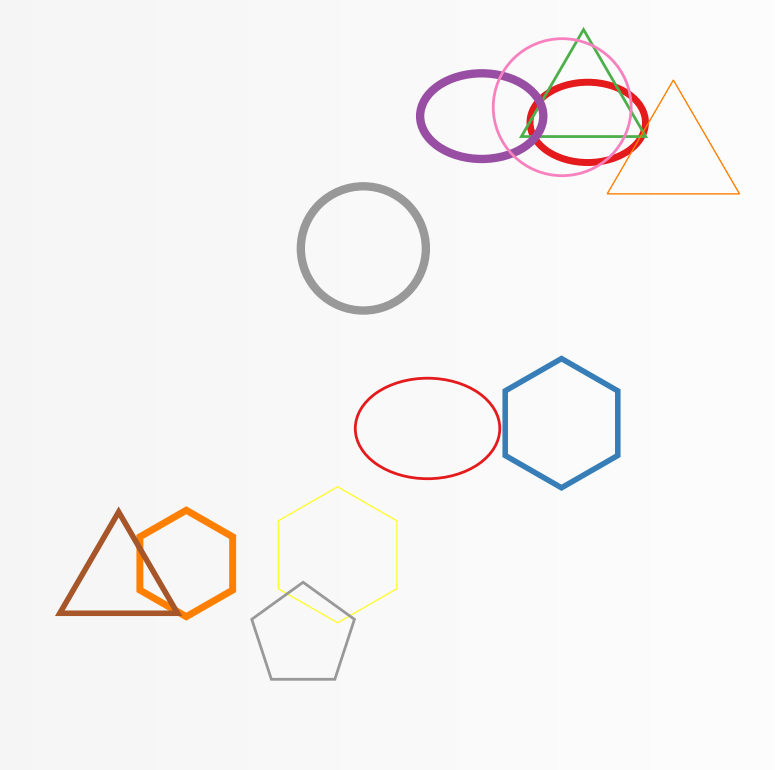[{"shape": "oval", "thickness": 2.5, "radius": 0.37, "center": [0.758, 0.841]}, {"shape": "oval", "thickness": 1, "radius": 0.47, "center": [0.552, 0.444]}, {"shape": "hexagon", "thickness": 2, "radius": 0.42, "center": [0.725, 0.45]}, {"shape": "triangle", "thickness": 1, "radius": 0.46, "center": [0.753, 0.869]}, {"shape": "oval", "thickness": 3, "radius": 0.4, "center": [0.622, 0.849]}, {"shape": "triangle", "thickness": 0.5, "radius": 0.49, "center": [0.869, 0.797]}, {"shape": "hexagon", "thickness": 2.5, "radius": 0.35, "center": [0.24, 0.268]}, {"shape": "hexagon", "thickness": 0.5, "radius": 0.44, "center": [0.436, 0.28]}, {"shape": "triangle", "thickness": 2, "radius": 0.44, "center": [0.153, 0.247]}, {"shape": "circle", "thickness": 1, "radius": 0.44, "center": [0.725, 0.861]}, {"shape": "pentagon", "thickness": 1, "radius": 0.35, "center": [0.391, 0.174]}, {"shape": "circle", "thickness": 3, "radius": 0.4, "center": [0.469, 0.677]}]